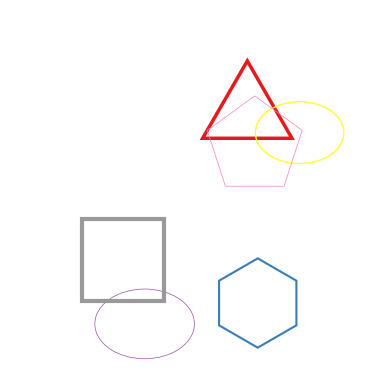[{"shape": "triangle", "thickness": 2.5, "radius": 0.67, "center": [0.642, 0.708]}, {"shape": "hexagon", "thickness": 1.5, "radius": 0.58, "center": [0.669, 0.213]}, {"shape": "oval", "thickness": 0.5, "radius": 0.65, "center": [0.376, 0.159]}, {"shape": "oval", "thickness": 1, "radius": 0.57, "center": [0.778, 0.655]}, {"shape": "pentagon", "thickness": 0.5, "radius": 0.65, "center": [0.662, 0.621]}, {"shape": "square", "thickness": 3, "radius": 0.53, "center": [0.319, 0.324]}]